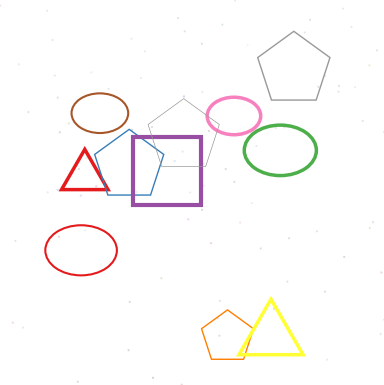[{"shape": "triangle", "thickness": 2.5, "radius": 0.35, "center": [0.22, 0.542]}, {"shape": "oval", "thickness": 1.5, "radius": 0.46, "center": [0.211, 0.35]}, {"shape": "pentagon", "thickness": 1, "radius": 0.47, "center": [0.336, 0.57]}, {"shape": "oval", "thickness": 2.5, "radius": 0.47, "center": [0.728, 0.609]}, {"shape": "square", "thickness": 3, "radius": 0.44, "center": [0.434, 0.555]}, {"shape": "pentagon", "thickness": 1, "radius": 0.35, "center": [0.591, 0.124]}, {"shape": "triangle", "thickness": 2.5, "radius": 0.48, "center": [0.704, 0.127]}, {"shape": "oval", "thickness": 1.5, "radius": 0.37, "center": [0.259, 0.706]}, {"shape": "oval", "thickness": 2.5, "radius": 0.35, "center": [0.608, 0.699]}, {"shape": "pentagon", "thickness": 0.5, "radius": 0.49, "center": [0.477, 0.646]}, {"shape": "pentagon", "thickness": 1, "radius": 0.49, "center": [0.763, 0.82]}]